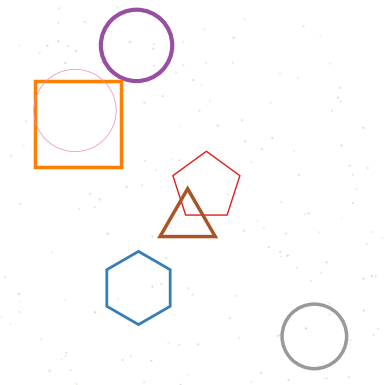[{"shape": "pentagon", "thickness": 1, "radius": 0.46, "center": [0.536, 0.515]}, {"shape": "hexagon", "thickness": 2, "radius": 0.47, "center": [0.36, 0.252]}, {"shape": "circle", "thickness": 3, "radius": 0.46, "center": [0.355, 0.882]}, {"shape": "square", "thickness": 2.5, "radius": 0.56, "center": [0.203, 0.678]}, {"shape": "triangle", "thickness": 2.5, "radius": 0.41, "center": [0.487, 0.427]}, {"shape": "circle", "thickness": 0.5, "radius": 0.53, "center": [0.195, 0.713]}, {"shape": "circle", "thickness": 2.5, "radius": 0.42, "center": [0.817, 0.126]}]